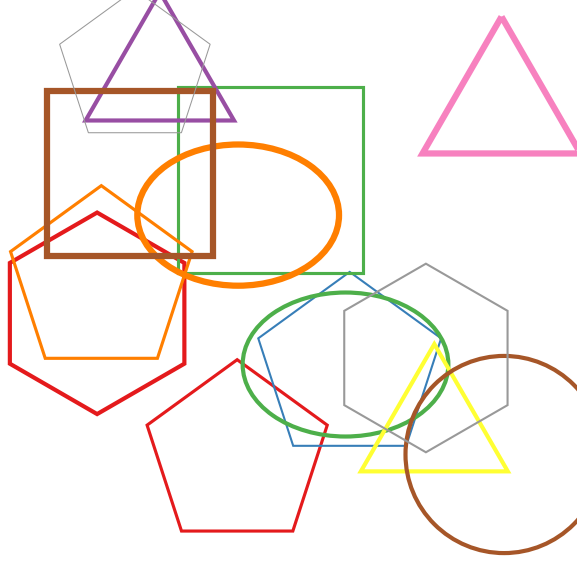[{"shape": "hexagon", "thickness": 2, "radius": 0.87, "center": [0.168, 0.457]}, {"shape": "pentagon", "thickness": 1.5, "radius": 0.82, "center": [0.411, 0.212]}, {"shape": "pentagon", "thickness": 1, "radius": 0.83, "center": [0.606, 0.362]}, {"shape": "oval", "thickness": 2, "radius": 0.89, "center": [0.598, 0.368]}, {"shape": "square", "thickness": 1.5, "radius": 0.8, "center": [0.468, 0.687]}, {"shape": "triangle", "thickness": 2, "radius": 0.74, "center": [0.277, 0.865]}, {"shape": "pentagon", "thickness": 1.5, "radius": 0.83, "center": [0.175, 0.512]}, {"shape": "oval", "thickness": 3, "radius": 0.87, "center": [0.412, 0.627]}, {"shape": "triangle", "thickness": 2, "radius": 0.73, "center": [0.752, 0.256]}, {"shape": "square", "thickness": 3, "radius": 0.72, "center": [0.225, 0.699]}, {"shape": "circle", "thickness": 2, "radius": 0.85, "center": [0.873, 0.212]}, {"shape": "triangle", "thickness": 3, "radius": 0.79, "center": [0.868, 0.812]}, {"shape": "pentagon", "thickness": 0.5, "radius": 0.69, "center": [0.234, 0.88]}, {"shape": "hexagon", "thickness": 1, "radius": 0.82, "center": [0.737, 0.379]}]